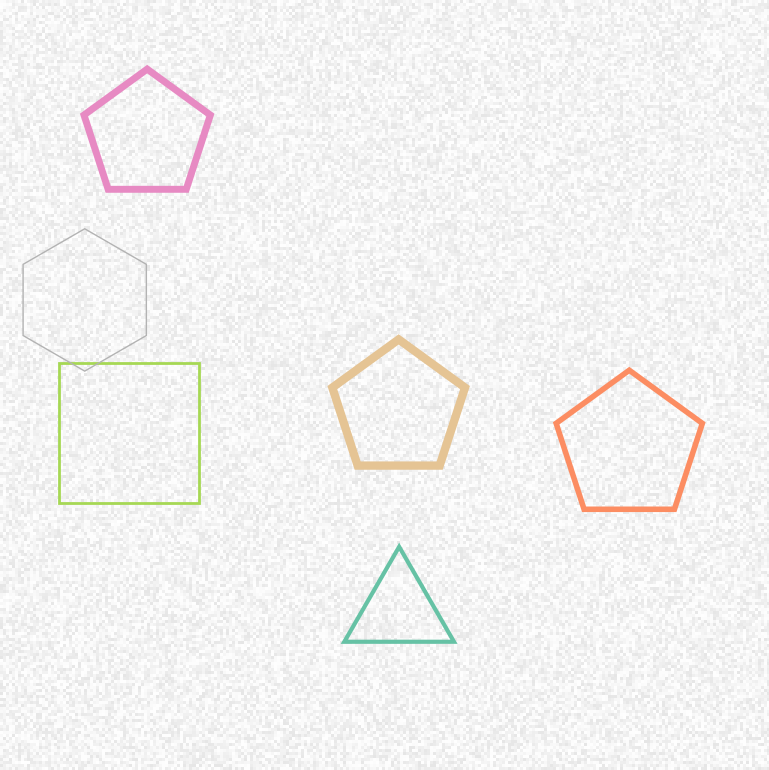[{"shape": "triangle", "thickness": 1.5, "radius": 0.41, "center": [0.518, 0.208]}, {"shape": "pentagon", "thickness": 2, "radius": 0.5, "center": [0.817, 0.419]}, {"shape": "pentagon", "thickness": 2.5, "radius": 0.43, "center": [0.191, 0.824]}, {"shape": "square", "thickness": 1, "radius": 0.46, "center": [0.168, 0.438]}, {"shape": "pentagon", "thickness": 3, "radius": 0.45, "center": [0.518, 0.469]}, {"shape": "hexagon", "thickness": 0.5, "radius": 0.46, "center": [0.11, 0.61]}]